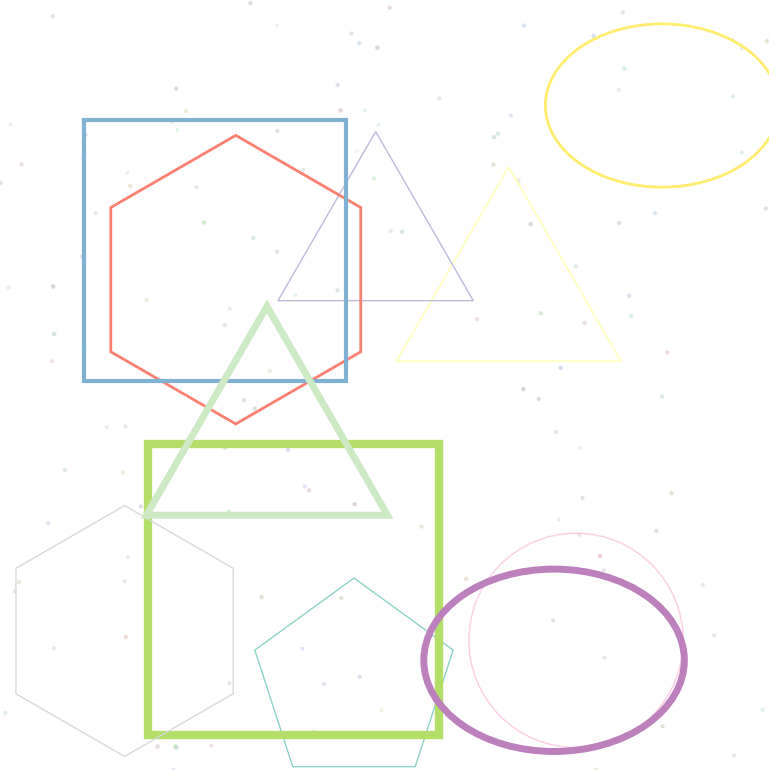[{"shape": "pentagon", "thickness": 0.5, "radius": 0.68, "center": [0.46, 0.114]}, {"shape": "triangle", "thickness": 0.5, "radius": 0.84, "center": [0.661, 0.615]}, {"shape": "triangle", "thickness": 0.5, "radius": 0.73, "center": [0.488, 0.683]}, {"shape": "hexagon", "thickness": 1, "radius": 0.94, "center": [0.306, 0.637]}, {"shape": "square", "thickness": 1.5, "radius": 0.85, "center": [0.279, 0.675]}, {"shape": "square", "thickness": 3, "radius": 0.95, "center": [0.381, 0.234]}, {"shape": "circle", "thickness": 0.5, "radius": 0.7, "center": [0.748, 0.168]}, {"shape": "hexagon", "thickness": 0.5, "radius": 0.81, "center": [0.162, 0.181]}, {"shape": "oval", "thickness": 2.5, "radius": 0.85, "center": [0.72, 0.142]}, {"shape": "triangle", "thickness": 2.5, "radius": 0.9, "center": [0.347, 0.421]}, {"shape": "oval", "thickness": 1, "radius": 0.76, "center": [0.86, 0.863]}]